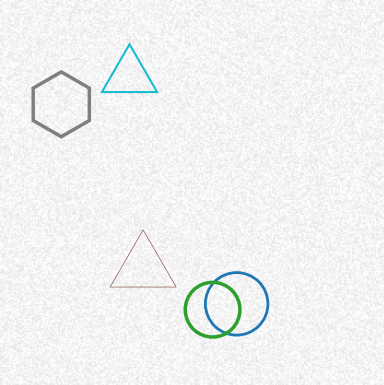[{"shape": "circle", "thickness": 2, "radius": 0.41, "center": [0.615, 0.211]}, {"shape": "circle", "thickness": 2.5, "radius": 0.36, "center": [0.552, 0.196]}, {"shape": "triangle", "thickness": 0.5, "radius": 0.5, "center": [0.372, 0.304]}, {"shape": "hexagon", "thickness": 2.5, "radius": 0.42, "center": [0.159, 0.729]}, {"shape": "triangle", "thickness": 1.5, "radius": 0.41, "center": [0.336, 0.802]}]